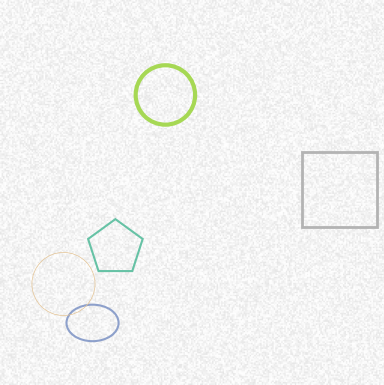[{"shape": "pentagon", "thickness": 1.5, "radius": 0.37, "center": [0.3, 0.356]}, {"shape": "oval", "thickness": 1.5, "radius": 0.34, "center": [0.24, 0.161]}, {"shape": "circle", "thickness": 3, "radius": 0.39, "center": [0.43, 0.753]}, {"shape": "circle", "thickness": 0.5, "radius": 0.41, "center": [0.165, 0.262]}, {"shape": "square", "thickness": 2, "radius": 0.49, "center": [0.881, 0.508]}]